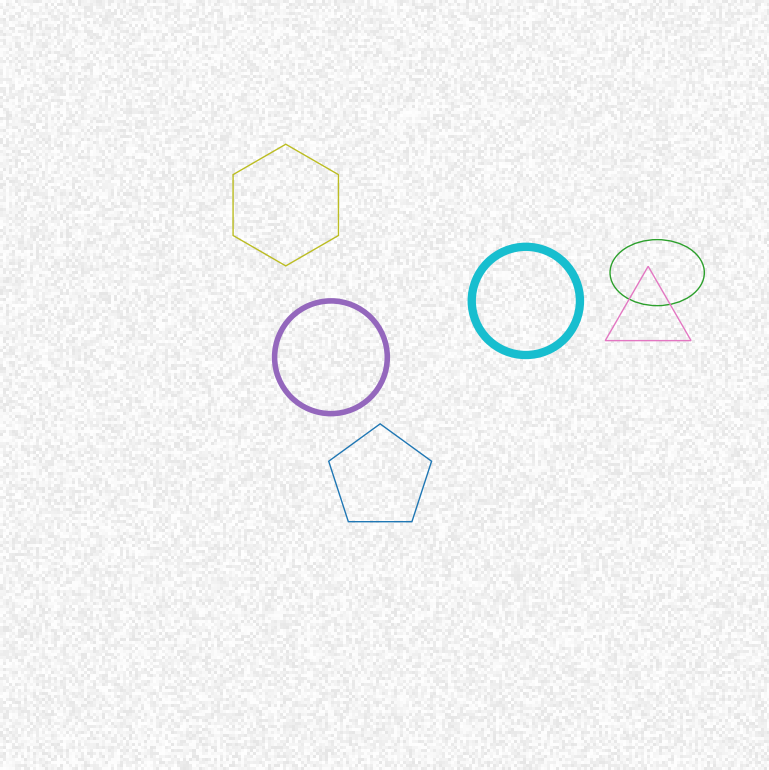[{"shape": "pentagon", "thickness": 0.5, "radius": 0.35, "center": [0.494, 0.379]}, {"shape": "oval", "thickness": 0.5, "radius": 0.31, "center": [0.853, 0.646]}, {"shape": "circle", "thickness": 2, "radius": 0.37, "center": [0.43, 0.536]}, {"shape": "triangle", "thickness": 0.5, "radius": 0.32, "center": [0.842, 0.59]}, {"shape": "hexagon", "thickness": 0.5, "radius": 0.4, "center": [0.371, 0.734]}, {"shape": "circle", "thickness": 3, "radius": 0.35, "center": [0.683, 0.609]}]